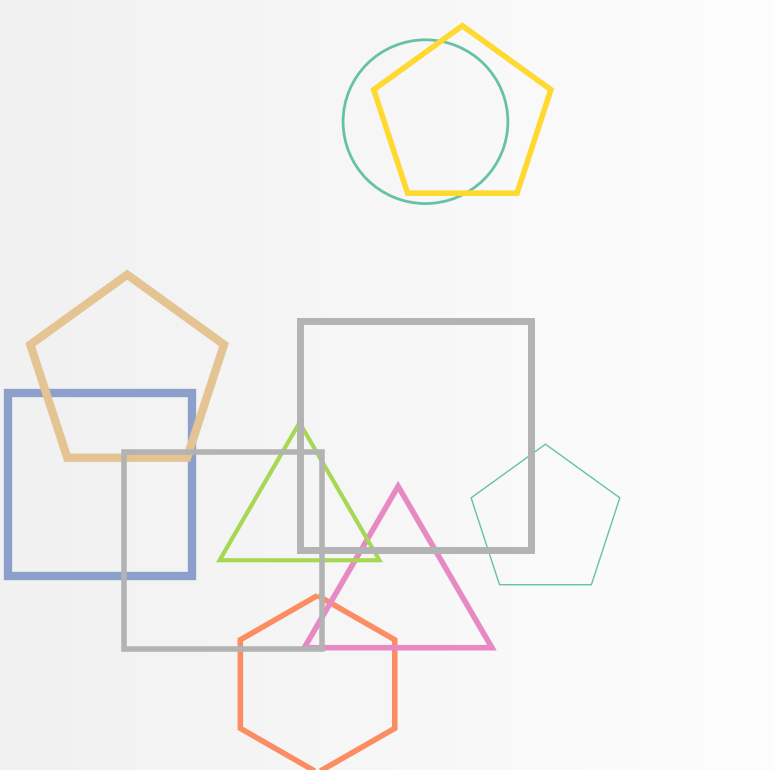[{"shape": "pentagon", "thickness": 0.5, "radius": 0.5, "center": [0.704, 0.322]}, {"shape": "circle", "thickness": 1, "radius": 0.53, "center": [0.549, 0.842]}, {"shape": "hexagon", "thickness": 2, "radius": 0.58, "center": [0.41, 0.112]}, {"shape": "square", "thickness": 3, "radius": 0.59, "center": [0.129, 0.371]}, {"shape": "triangle", "thickness": 2, "radius": 0.7, "center": [0.514, 0.229]}, {"shape": "triangle", "thickness": 1.5, "radius": 0.6, "center": [0.386, 0.332]}, {"shape": "pentagon", "thickness": 2, "radius": 0.6, "center": [0.597, 0.846]}, {"shape": "pentagon", "thickness": 3, "radius": 0.66, "center": [0.164, 0.512]}, {"shape": "square", "thickness": 2.5, "radius": 0.74, "center": [0.536, 0.434]}, {"shape": "square", "thickness": 2, "radius": 0.64, "center": [0.288, 0.285]}]